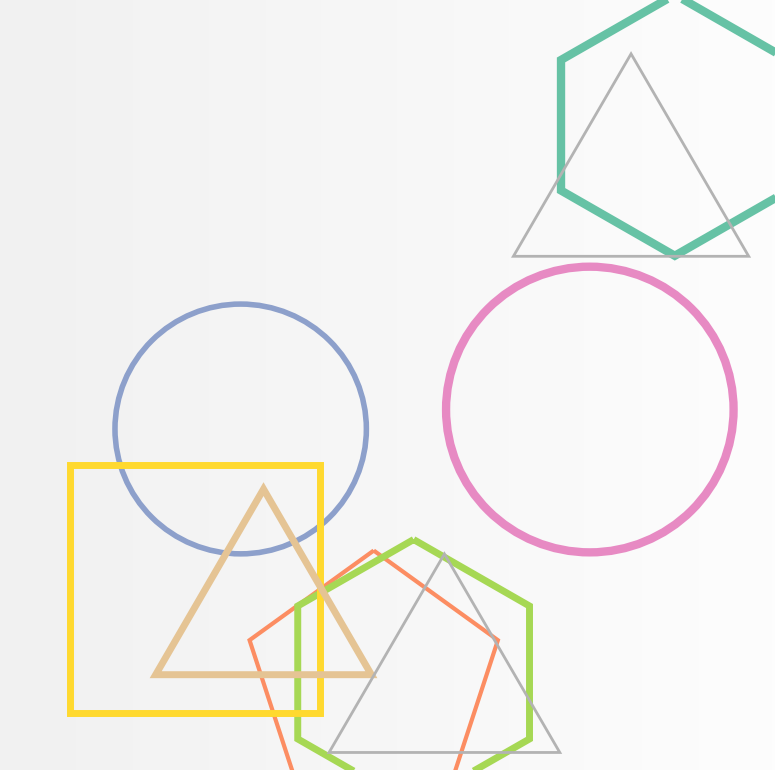[{"shape": "hexagon", "thickness": 3, "radius": 0.85, "center": [0.871, 0.837]}, {"shape": "pentagon", "thickness": 1.5, "radius": 0.84, "center": [0.482, 0.117]}, {"shape": "circle", "thickness": 2, "radius": 0.81, "center": [0.311, 0.443]}, {"shape": "circle", "thickness": 3, "radius": 0.93, "center": [0.761, 0.468]}, {"shape": "hexagon", "thickness": 2.5, "radius": 0.86, "center": [0.534, 0.127]}, {"shape": "square", "thickness": 2.5, "radius": 0.8, "center": [0.252, 0.235]}, {"shape": "triangle", "thickness": 2.5, "radius": 0.8, "center": [0.34, 0.204]}, {"shape": "triangle", "thickness": 1, "radius": 0.86, "center": [0.573, 0.109]}, {"shape": "triangle", "thickness": 1, "radius": 0.88, "center": [0.814, 0.755]}]